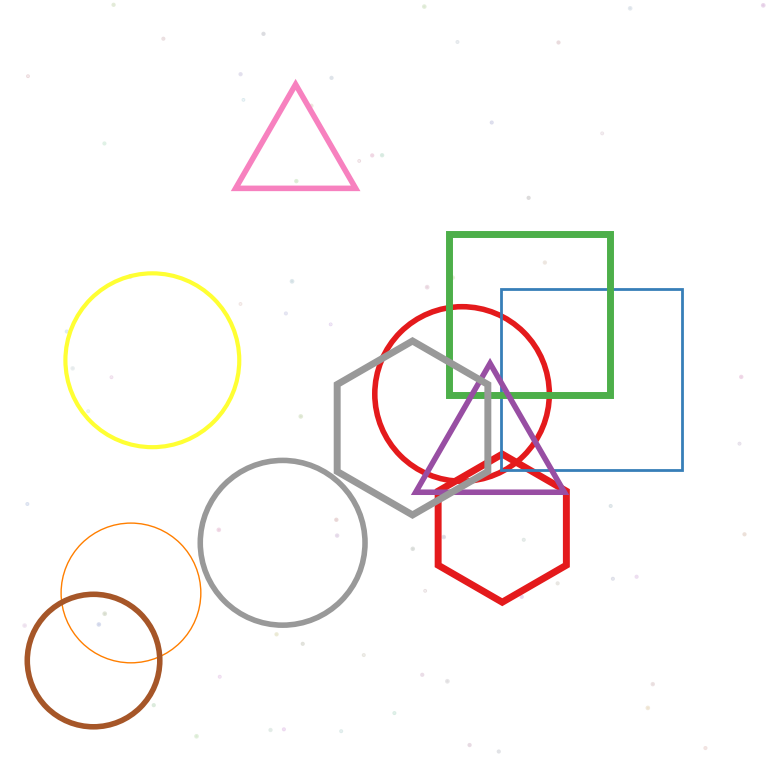[{"shape": "circle", "thickness": 2, "radius": 0.57, "center": [0.6, 0.488]}, {"shape": "hexagon", "thickness": 2.5, "radius": 0.48, "center": [0.652, 0.314]}, {"shape": "square", "thickness": 1, "radius": 0.59, "center": [0.768, 0.508]}, {"shape": "square", "thickness": 2.5, "radius": 0.52, "center": [0.688, 0.592]}, {"shape": "triangle", "thickness": 2, "radius": 0.56, "center": [0.636, 0.417]}, {"shape": "circle", "thickness": 0.5, "radius": 0.45, "center": [0.17, 0.23]}, {"shape": "circle", "thickness": 1.5, "radius": 0.56, "center": [0.198, 0.532]}, {"shape": "circle", "thickness": 2, "radius": 0.43, "center": [0.121, 0.142]}, {"shape": "triangle", "thickness": 2, "radius": 0.45, "center": [0.384, 0.8]}, {"shape": "hexagon", "thickness": 2.5, "radius": 0.56, "center": [0.536, 0.444]}, {"shape": "circle", "thickness": 2, "radius": 0.53, "center": [0.367, 0.295]}]